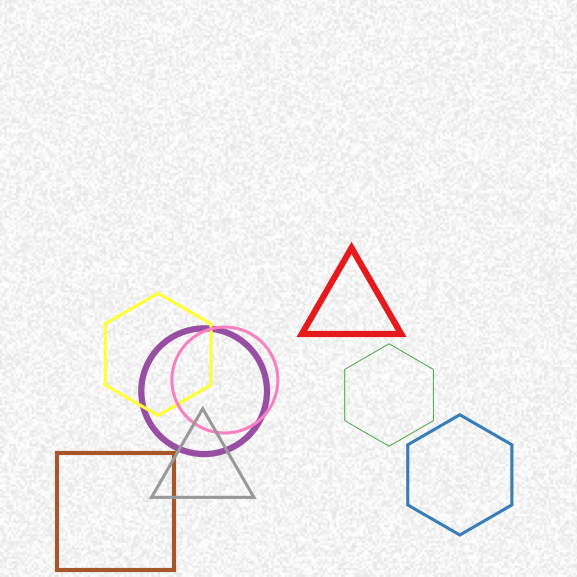[{"shape": "triangle", "thickness": 3, "radius": 0.5, "center": [0.609, 0.471]}, {"shape": "hexagon", "thickness": 1.5, "radius": 0.52, "center": [0.796, 0.177]}, {"shape": "hexagon", "thickness": 0.5, "radius": 0.44, "center": [0.674, 0.315]}, {"shape": "circle", "thickness": 3, "radius": 0.54, "center": [0.353, 0.322]}, {"shape": "hexagon", "thickness": 1.5, "radius": 0.53, "center": [0.274, 0.385]}, {"shape": "square", "thickness": 2, "radius": 0.51, "center": [0.2, 0.113]}, {"shape": "circle", "thickness": 1.5, "radius": 0.46, "center": [0.389, 0.341]}, {"shape": "triangle", "thickness": 1.5, "radius": 0.51, "center": [0.351, 0.189]}]